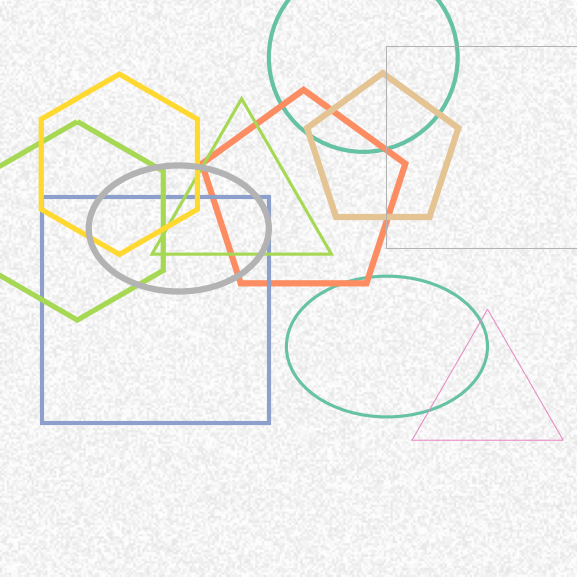[{"shape": "oval", "thickness": 1.5, "radius": 0.87, "center": [0.67, 0.399]}, {"shape": "circle", "thickness": 2, "radius": 0.82, "center": [0.629, 0.9]}, {"shape": "pentagon", "thickness": 3, "radius": 0.93, "center": [0.526, 0.658]}, {"shape": "square", "thickness": 2, "radius": 0.98, "center": [0.269, 0.463]}, {"shape": "triangle", "thickness": 0.5, "radius": 0.76, "center": [0.844, 0.312]}, {"shape": "triangle", "thickness": 1.5, "radius": 0.9, "center": [0.418, 0.649]}, {"shape": "hexagon", "thickness": 2.5, "radius": 0.86, "center": [0.134, 0.617]}, {"shape": "hexagon", "thickness": 2.5, "radius": 0.78, "center": [0.207, 0.715]}, {"shape": "pentagon", "thickness": 3, "radius": 0.69, "center": [0.663, 0.735]}, {"shape": "square", "thickness": 0.5, "radius": 0.88, "center": [0.844, 0.744]}, {"shape": "oval", "thickness": 3, "radius": 0.78, "center": [0.31, 0.604]}]